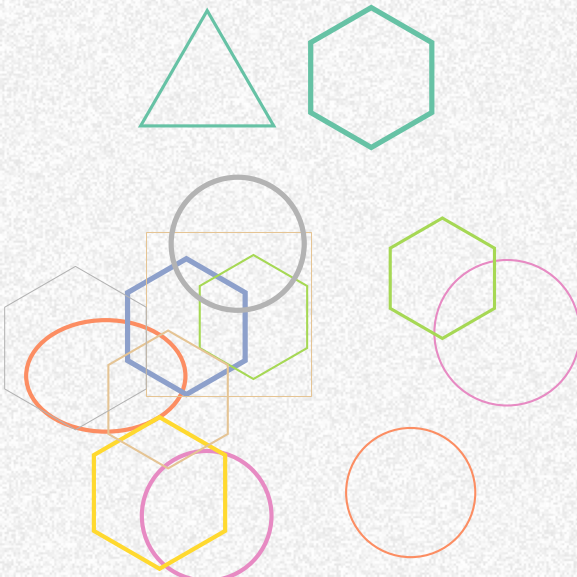[{"shape": "triangle", "thickness": 1.5, "radius": 0.67, "center": [0.359, 0.848]}, {"shape": "hexagon", "thickness": 2.5, "radius": 0.61, "center": [0.643, 0.865]}, {"shape": "oval", "thickness": 2, "radius": 0.69, "center": [0.183, 0.348]}, {"shape": "circle", "thickness": 1, "radius": 0.56, "center": [0.711, 0.146]}, {"shape": "hexagon", "thickness": 2.5, "radius": 0.59, "center": [0.323, 0.434]}, {"shape": "circle", "thickness": 2, "radius": 0.56, "center": [0.358, 0.106]}, {"shape": "circle", "thickness": 1, "radius": 0.63, "center": [0.878, 0.423]}, {"shape": "hexagon", "thickness": 1.5, "radius": 0.52, "center": [0.766, 0.517]}, {"shape": "hexagon", "thickness": 1, "radius": 0.54, "center": [0.439, 0.45]}, {"shape": "hexagon", "thickness": 2, "radius": 0.66, "center": [0.276, 0.146]}, {"shape": "square", "thickness": 0.5, "radius": 0.71, "center": [0.396, 0.455]}, {"shape": "hexagon", "thickness": 1, "radius": 0.6, "center": [0.291, 0.307]}, {"shape": "hexagon", "thickness": 0.5, "radius": 0.71, "center": [0.131, 0.396]}, {"shape": "circle", "thickness": 2.5, "radius": 0.58, "center": [0.412, 0.577]}]